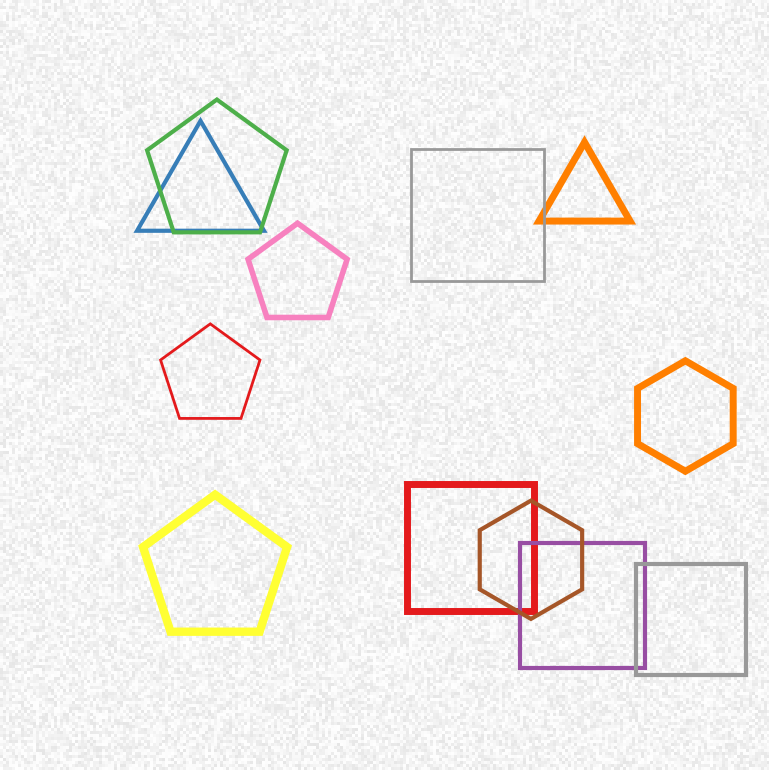[{"shape": "pentagon", "thickness": 1, "radius": 0.34, "center": [0.273, 0.512]}, {"shape": "square", "thickness": 2.5, "radius": 0.41, "center": [0.611, 0.289]}, {"shape": "triangle", "thickness": 1.5, "radius": 0.48, "center": [0.26, 0.748]}, {"shape": "pentagon", "thickness": 1.5, "radius": 0.48, "center": [0.282, 0.775]}, {"shape": "square", "thickness": 1.5, "radius": 0.4, "center": [0.756, 0.214]}, {"shape": "hexagon", "thickness": 2.5, "radius": 0.36, "center": [0.89, 0.46]}, {"shape": "triangle", "thickness": 2.5, "radius": 0.34, "center": [0.759, 0.747]}, {"shape": "pentagon", "thickness": 3, "radius": 0.49, "center": [0.279, 0.259]}, {"shape": "hexagon", "thickness": 1.5, "radius": 0.38, "center": [0.69, 0.273]}, {"shape": "pentagon", "thickness": 2, "radius": 0.34, "center": [0.386, 0.642]}, {"shape": "square", "thickness": 1.5, "radius": 0.36, "center": [0.897, 0.195]}, {"shape": "square", "thickness": 1, "radius": 0.43, "center": [0.62, 0.721]}]